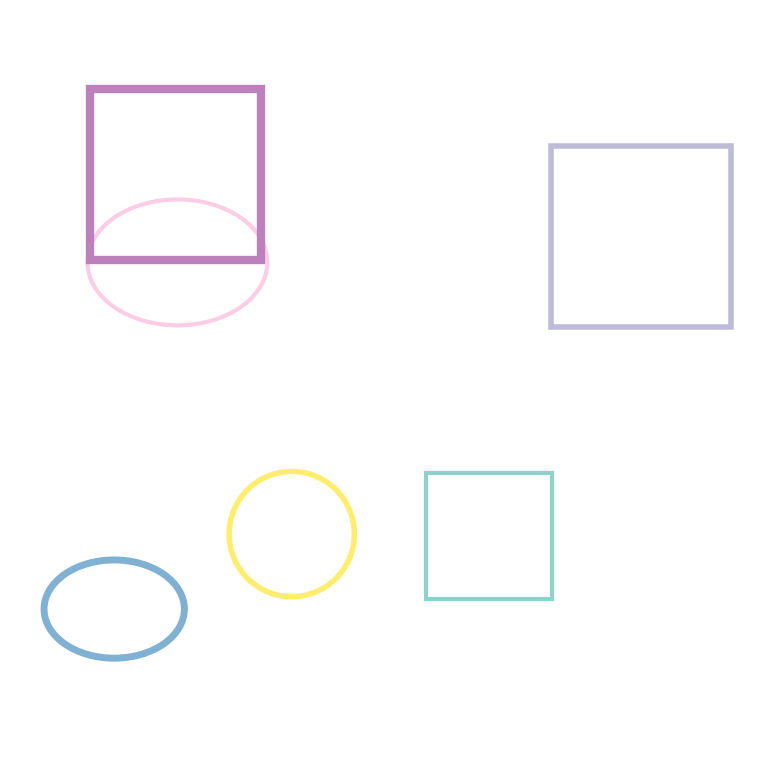[{"shape": "square", "thickness": 1.5, "radius": 0.41, "center": [0.635, 0.304]}, {"shape": "square", "thickness": 2, "radius": 0.59, "center": [0.832, 0.693]}, {"shape": "oval", "thickness": 2.5, "radius": 0.46, "center": [0.148, 0.209]}, {"shape": "oval", "thickness": 1.5, "radius": 0.58, "center": [0.23, 0.659]}, {"shape": "square", "thickness": 3, "radius": 0.55, "center": [0.228, 0.773]}, {"shape": "circle", "thickness": 2, "radius": 0.41, "center": [0.379, 0.306]}]